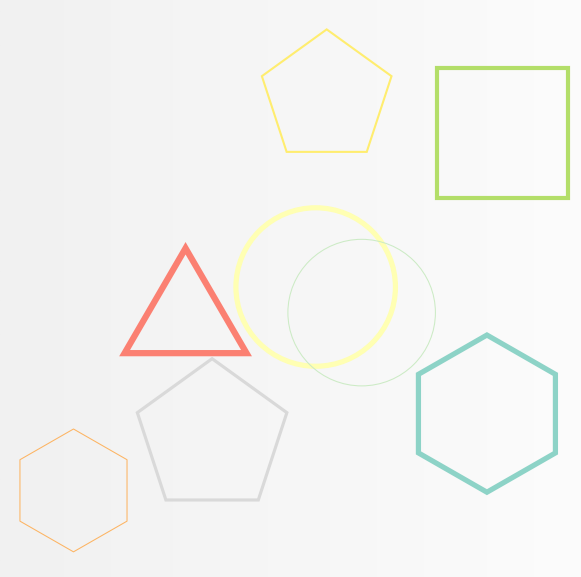[{"shape": "hexagon", "thickness": 2.5, "radius": 0.68, "center": [0.838, 0.283]}, {"shape": "circle", "thickness": 2.5, "radius": 0.69, "center": [0.543, 0.502]}, {"shape": "triangle", "thickness": 3, "radius": 0.61, "center": [0.319, 0.448]}, {"shape": "hexagon", "thickness": 0.5, "radius": 0.53, "center": [0.126, 0.15]}, {"shape": "square", "thickness": 2, "radius": 0.56, "center": [0.864, 0.769]}, {"shape": "pentagon", "thickness": 1.5, "radius": 0.68, "center": [0.365, 0.243]}, {"shape": "circle", "thickness": 0.5, "radius": 0.63, "center": [0.622, 0.458]}, {"shape": "pentagon", "thickness": 1, "radius": 0.59, "center": [0.562, 0.831]}]